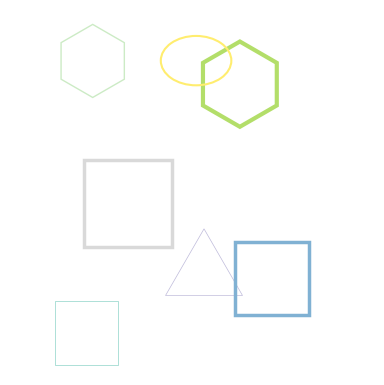[{"shape": "square", "thickness": 0.5, "radius": 0.41, "center": [0.225, 0.135]}, {"shape": "triangle", "thickness": 0.5, "radius": 0.58, "center": [0.53, 0.29]}, {"shape": "square", "thickness": 2.5, "radius": 0.47, "center": [0.706, 0.278]}, {"shape": "hexagon", "thickness": 3, "radius": 0.55, "center": [0.623, 0.781]}, {"shape": "square", "thickness": 2.5, "radius": 0.57, "center": [0.333, 0.472]}, {"shape": "hexagon", "thickness": 1, "radius": 0.47, "center": [0.241, 0.842]}, {"shape": "oval", "thickness": 1.5, "radius": 0.46, "center": [0.509, 0.843]}]